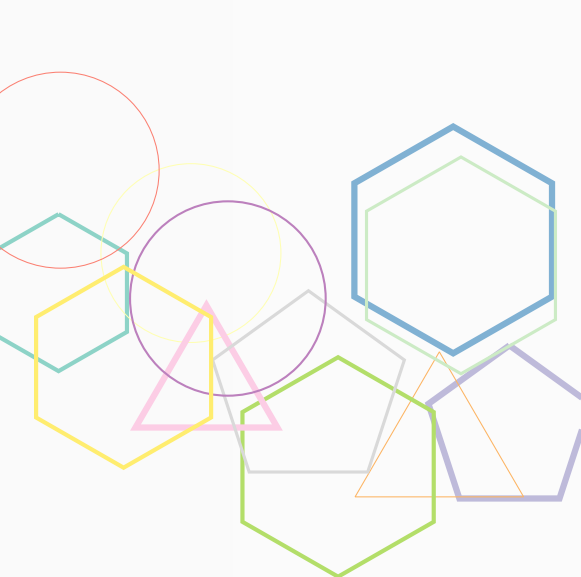[{"shape": "hexagon", "thickness": 2, "radius": 0.68, "center": [0.101, 0.492]}, {"shape": "circle", "thickness": 0.5, "radius": 0.77, "center": [0.328, 0.561]}, {"shape": "pentagon", "thickness": 3, "radius": 0.73, "center": [0.876, 0.255]}, {"shape": "circle", "thickness": 0.5, "radius": 0.85, "center": [0.104, 0.704]}, {"shape": "hexagon", "thickness": 3, "radius": 0.98, "center": [0.78, 0.584]}, {"shape": "triangle", "thickness": 0.5, "radius": 0.84, "center": [0.756, 0.222]}, {"shape": "hexagon", "thickness": 2, "radius": 0.95, "center": [0.582, 0.191]}, {"shape": "triangle", "thickness": 3, "radius": 0.7, "center": [0.355, 0.329]}, {"shape": "pentagon", "thickness": 1.5, "radius": 0.87, "center": [0.531, 0.322]}, {"shape": "circle", "thickness": 1, "radius": 0.84, "center": [0.392, 0.482]}, {"shape": "hexagon", "thickness": 1.5, "radius": 0.94, "center": [0.793, 0.54]}, {"shape": "hexagon", "thickness": 2, "radius": 0.87, "center": [0.213, 0.363]}]